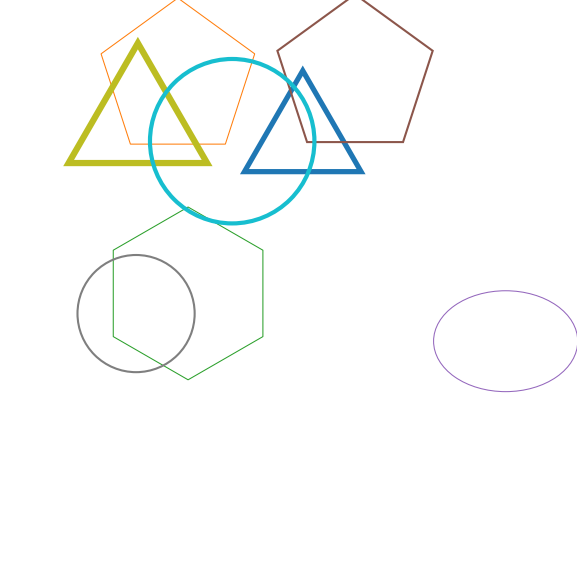[{"shape": "triangle", "thickness": 2.5, "radius": 0.58, "center": [0.524, 0.76]}, {"shape": "pentagon", "thickness": 0.5, "radius": 0.7, "center": [0.308, 0.863]}, {"shape": "hexagon", "thickness": 0.5, "radius": 0.75, "center": [0.326, 0.491]}, {"shape": "oval", "thickness": 0.5, "radius": 0.62, "center": [0.876, 0.408]}, {"shape": "pentagon", "thickness": 1, "radius": 0.71, "center": [0.615, 0.867]}, {"shape": "circle", "thickness": 1, "radius": 0.51, "center": [0.236, 0.456]}, {"shape": "triangle", "thickness": 3, "radius": 0.69, "center": [0.239, 0.786]}, {"shape": "circle", "thickness": 2, "radius": 0.71, "center": [0.402, 0.755]}]